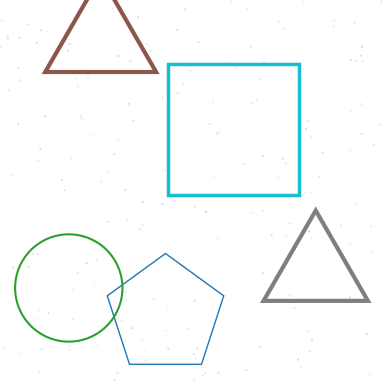[{"shape": "pentagon", "thickness": 1, "radius": 0.8, "center": [0.43, 0.182]}, {"shape": "circle", "thickness": 1.5, "radius": 0.7, "center": [0.179, 0.252]}, {"shape": "triangle", "thickness": 3, "radius": 0.83, "center": [0.261, 0.896]}, {"shape": "triangle", "thickness": 3, "radius": 0.78, "center": [0.82, 0.297]}, {"shape": "square", "thickness": 2.5, "radius": 0.85, "center": [0.606, 0.665]}]